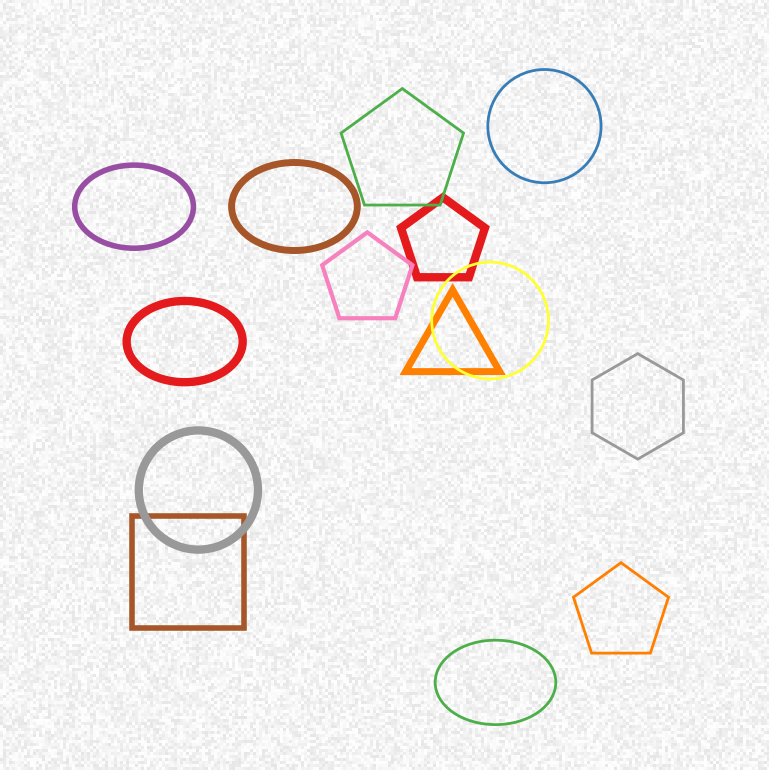[{"shape": "oval", "thickness": 3, "radius": 0.38, "center": [0.24, 0.556]}, {"shape": "pentagon", "thickness": 3, "radius": 0.29, "center": [0.575, 0.686]}, {"shape": "circle", "thickness": 1, "radius": 0.37, "center": [0.707, 0.836]}, {"shape": "oval", "thickness": 1, "radius": 0.39, "center": [0.643, 0.114]}, {"shape": "pentagon", "thickness": 1, "radius": 0.42, "center": [0.522, 0.801]}, {"shape": "oval", "thickness": 2, "radius": 0.39, "center": [0.174, 0.732]}, {"shape": "triangle", "thickness": 2.5, "radius": 0.35, "center": [0.588, 0.553]}, {"shape": "pentagon", "thickness": 1, "radius": 0.32, "center": [0.806, 0.204]}, {"shape": "circle", "thickness": 1, "radius": 0.38, "center": [0.636, 0.584]}, {"shape": "oval", "thickness": 2.5, "radius": 0.41, "center": [0.382, 0.732]}, {"shape": "square", "thickness": 2, "radius": 0.36, "center": [0.244, 0.257]}, {"shape": "pentagon", "thickness": 1.5, "radius": 0.31, "center": [0.477, 0.637]}, {"shape": "hexagon", "thickness": 1, "radius": 0.34, "center": [0.828, 0.472]}, {"shape": "circle", "thickness": 3, "radius": 0.39, "center": [0.258, 0.364]}]